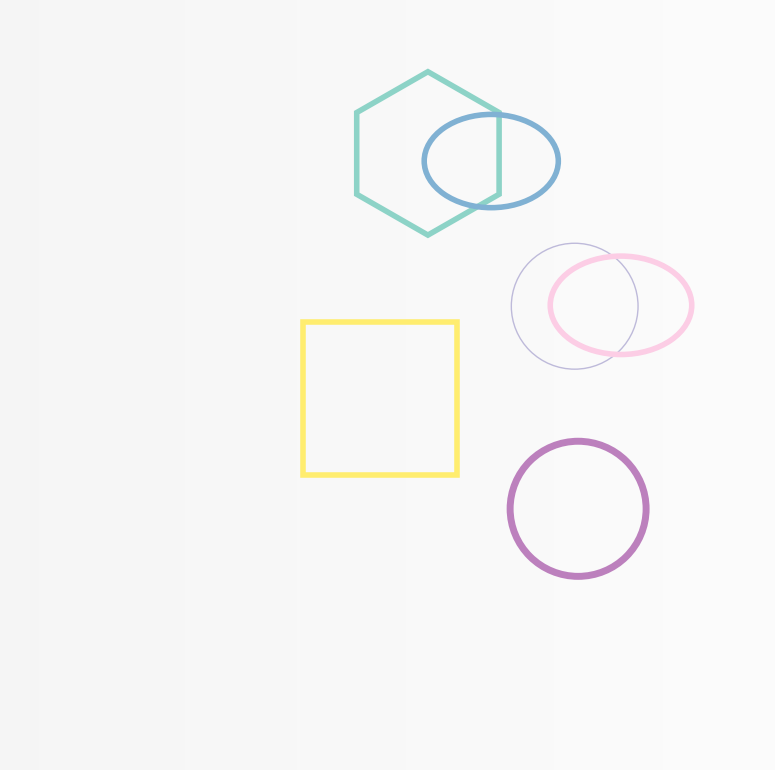[{"shape": "hexagon", "thickness": 2, "radius": 0.53, "center": [0.552, 0.801]}, {"shape": "circle", "thickness": 0.5, "radius": 0.41, "center": [0.742, 0.602]}, {"shape": "oval", "thickness": 2, "radius": 0.43, "center": [0.634, 0.791]}, {"shape": "oval", "thickness": 2, "radius": 0.46, "center": [0.801, 0.604]}, {"shape": "circle", "thickness": 2.5, "radius": 0.44, "center": [0.746, 0.339]}, {"shape": "square", "thickness": 2, "radius": 0.5, "center": [0.49, 0.483]}]